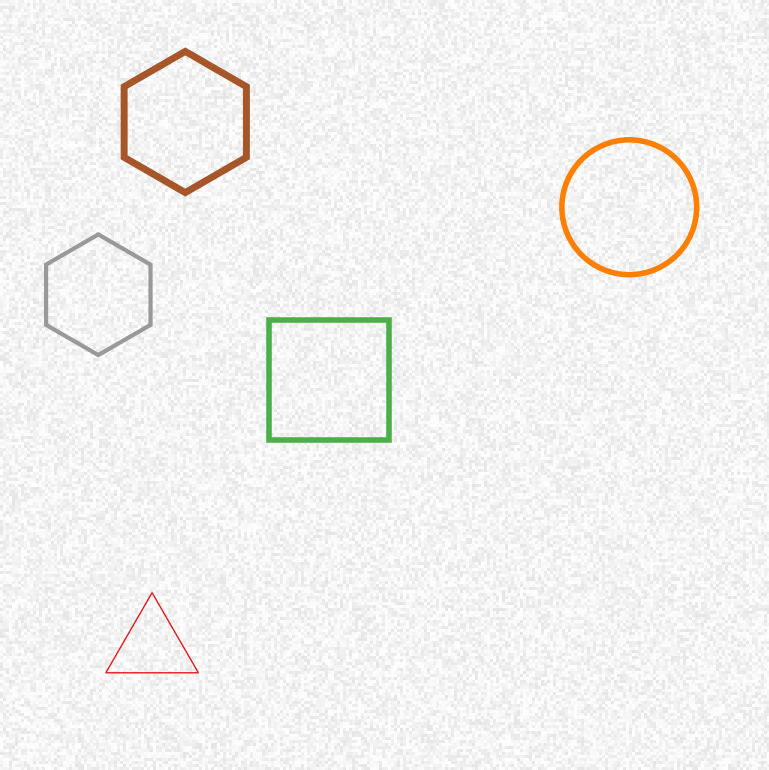[{"shape": "triangle", "thickness": 0.5, "radius": 0.35, "center": [0.198, 0.161]}, {"shape": "square", "thickness": 2, "radius": 0.39, "center": [0.427, 0.507]}, {"shape": "circle", "thickness": 2, "radius": 0.44, "center": [0.817, 0.731]}, {"shape": "hexagon", "thickness": 2.5, "radius": 0.46, "center": [0.241, 0.842]}, {"shape": "hexagon", "thickness": 1.5, "radius": 0.39, "center": [0.128, 0.617]}]